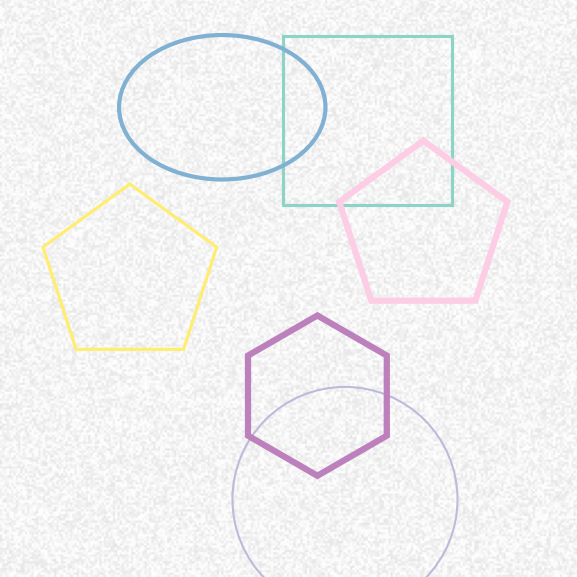[{"shape": "square", "thickness": 1.5, "radius": 0.73, "center": [0.636, 0.79]}, {"shape": "circle", "thickness": 1, "radius": 0.97, "center": [0.597, 0.134]}, {"shape": "oval", "thickness": 2, "radius": 0.89, "center": [0.385, 0.813]}, {"shape": "pentagon", "thickness": 3, "radius": 0.77, "center": [0.733, 0.602]}, {"shape": "hexagon", "thickness": 3, "radius": 0.69, "center": [0.55, 0.314]}, {"shape": "pentagon", "thickness": 1.5, "radius": 0.79, "center": [0.225, 0.522]}]